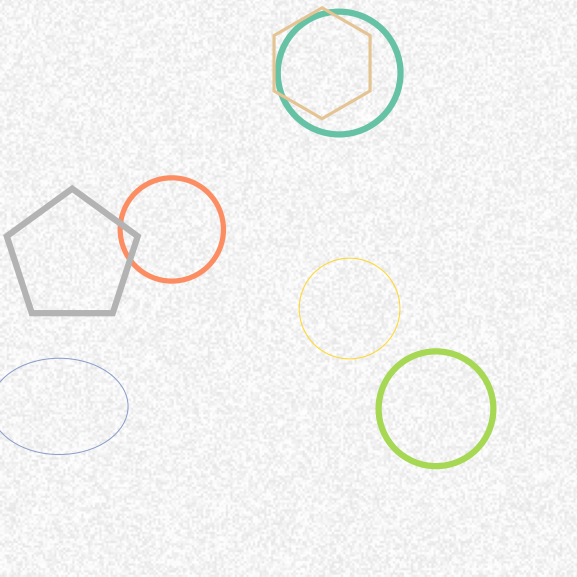[{"shape": "circle", "thickness": 3, "radius": 0.53, "center": [0.587, 0.873]}, {"shape": "circle", "thickness": 2.5, "radius": 0.45, "center": [0.298, 0.602]}, {"shape": "oval", "thickness": 0.5, "radius": 0.6, "center": [0.103, 0.295]}, {"shape": "circle", "thickness": 3, "radius": 0.5, "center": [0.755, 0.291]}, {"shape": "circle", "thickness": 0.5, "radius": 0.44, "center": [0.605, 0.465]}, {"shape": "hexagon", "thickness": 1.5, "radius": 0.48, "center": [0.558, 0.89]}, {"shape": "pentagon", "thickness": 3, "radius": 0.6, "center": [0.125, 0.553]}]